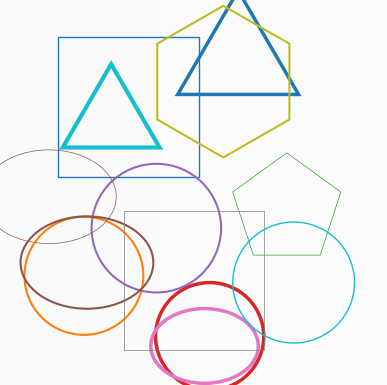[{"shape": "square", "thickness": 1, "radius": 0.91, "center": [0.332, 0.722]}, {"shape": "triangle", "thickness": 2.5, "radius": 0.9, "center": [0.615, 0.845]}, {"shape": "circle", "thickness": 1.5, "radius": 0.77, "center": [0.217, 0.284]}, {"shape": "pentagon", "thickness": 0.5, "radius": 0.73, "center": [0.74, 0.456]}, {"shape": "circle", "thickness": 2.5, "radius": 0.7, "center": [0.541, 0.126]}, {"shape": "circle", "thickness": 1.5, "radius": 0.84, "center": [0.403, 0.407]}, {"shape": "oval", "thickness": 1.5, "radius": 0.86, "center": [0.224, 0.318]}, {"shape": "oval", "thickness": 0.5, "radius": 0.87, "center": [0.126, 0.489]}, {"shape": "oval", "thickness": 2.5, "radius": 0.69, "center": [0.528, 0.101]}, {"shape": "square", "thickness": 0.5, "radius": 0.9, "center": [0.501, 0.271]}, {"shape": "hexagon", "thickness": 1.5, "radius": 0.98, "center": [0.576, 0.788]}, {"shape": "circle", "thickness": 1, "radius": 0.79, "center": [0.758, 0.266]}, {"shape": "triangle", "thickness": 3, "radius": 0.72, "center": [0.287, 0.689]}]